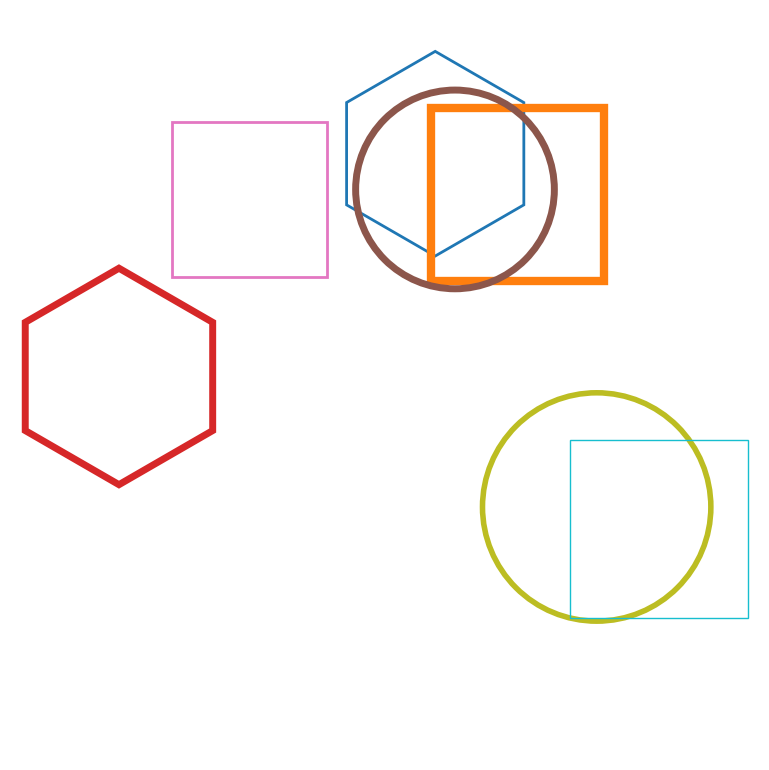[{"shape": "hexagon", "thickness": 1, "radius": 0.66, "center": [0.565, 0.8]}, {"shape": "square", "thickness": 3, "radius": 0.56, "center": [0.672, 0.748]}, {"shape": "hexagon", "thickness": 2.5, "radius": 0.7, "center": [0.155, 0.511]}, {"shape": "circle", "thickness": 2.5, "radius": 0.65, "center": [0.591, 0.754]}, {"shape": "square", "thickness": 1, "radius": 0.5, "center": [0.324, 0.741]}, {"shape": "circle", "thickness": 2, "radius": 0.74, "center": [0.775, 0.342]}, {"shape": "square", "thickness": 0.5, "radius": 0.58, "center": [0.856, 0.313]}]